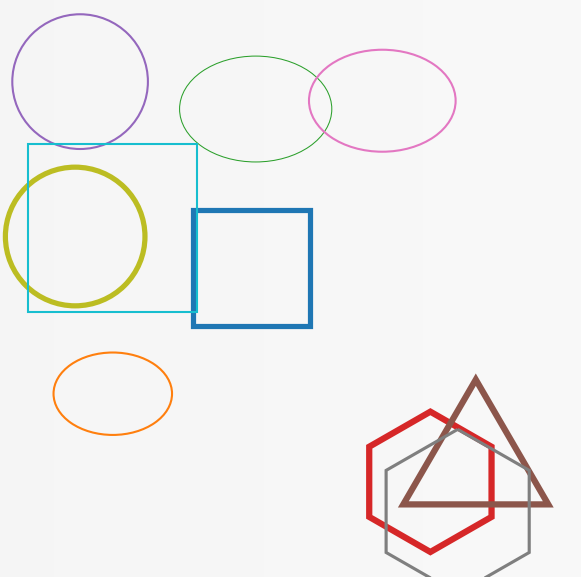[{"shape": "square", "thickness": 2.5, "radius": 0.5, "center": [0.433, 0.535]}, {"shape": "oval", "thickness": 1, "radius": 0.51, "center": [0.194, 0.317]}, {"shape": "oval", "thickness": 0.5, "radius": 0.65, "center": [0.44, 0.81]}, {"shape": "hexagon", "thickness": 3, "radius": 0.61, "center": [0.74, 0.165]}, {"shape": "circle", "thickness": 1, "radius": 0.58, "center": [0.138, 0.858]}, {"shape": "triangle", "thickness": 3, "radius": 0.72, "center": [0.819, 0.198]}, {"shape": "oval", "thickness": 1, "radius": 0.63, "center": [0.658, 0.825]}, {"shape": "hexagon", "thickness": 1.5, "radius": 0.71, "center": [0.787, 0.114]}, {"shape": "circle", "thickness": 2.5, "radius": 0.6, "center": [0.129, 0.59]}, {"shape": "square", "thickness": 1, "radius": 0.73, "center": [0.194, 0.604]}]